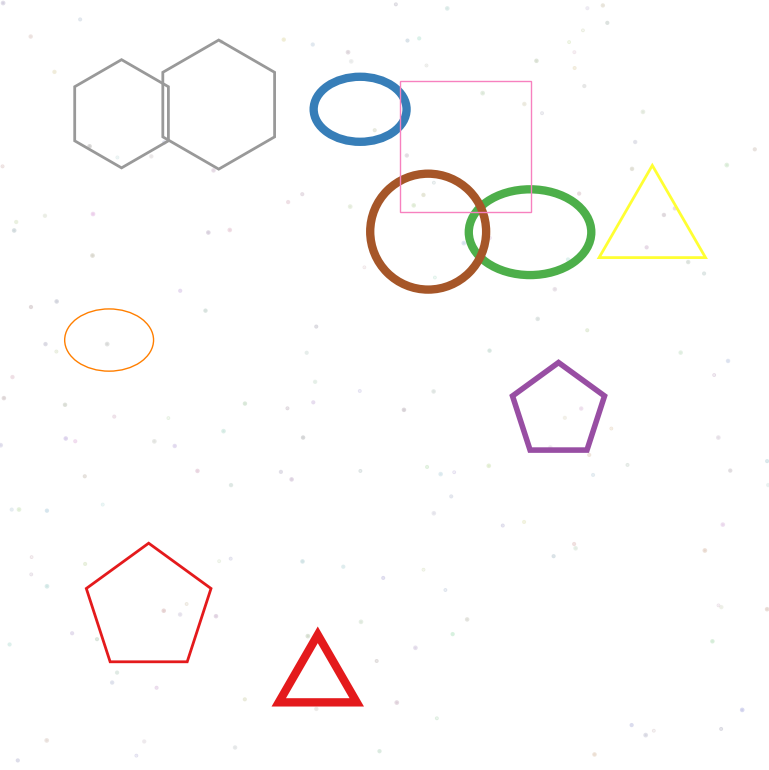[{"shape": "triangle", "thickness": 3, "radius": 0.29, "center": [0.413, 0.117]}, {"shape": "pentagon", "thickness": 1, "radius": 0.43, "center": [0.193, 0.209]}, {"shape": "oval", "thickness": 3, "radius": 0.3, "center": [0.468, 0.858]}, {"shape": "oval", "thickness": 3, "radius": 0.4, "center": [0.688, 0.698]}, {"shape": "pentagon", "thickness": 2, "radius": 0.31, "center": [0.725, 0.466]}, {"shape": "oval", "thickness": 0.5, "radius": 0.29, "center": [0.142, 0.558]}, {"shape": "triangle", "thickness": 1, "radius": 0.4, "center": [0.847, 0.705]}, {"shape": "circle", "thickness": 3, "radius": 0.38, "center": [0.556, 0.699]}, {"shape": "square", "thickness": 0.5, "radius": 0.43, "center": [0.604, 0.81]}, {"shape": "hexagon", "thickness": 1, "radius": 0.35, "center": [0.158, 0.852]}, {"shape": "hexagon", "thickness": 1, "radius": 0.42, "center": [0.284, 0.864]}]